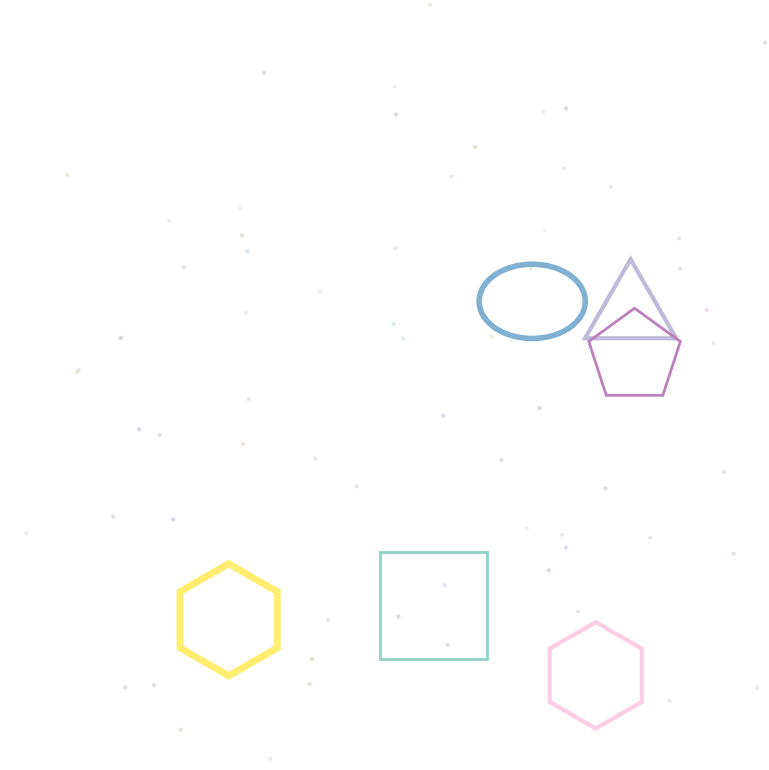[{"shape": "square", "thickness": 1, "radius": 0.35, "center": [0.563, 0.214]}, {"shape": "triangle", "thickness": 1.5, "radius": 0.34, "center": [0.819, 0.595]}, {"shape": "oval", "thickness": 2, "radius": 0.34, "center": [0.691, 0.609]}, {"shape": "hexagon", "thickness": 1.5, "radius": 0.35, "center": [0.774, 0.123]}, {"shape": "pentagon", "thickness": 1, "radius": 0.31, "center": [0.824, 0.537]}, {"shape": "hexagon", "thickness": 2.5, "radius": 0.36, "center": [0.297, 0.195]}]